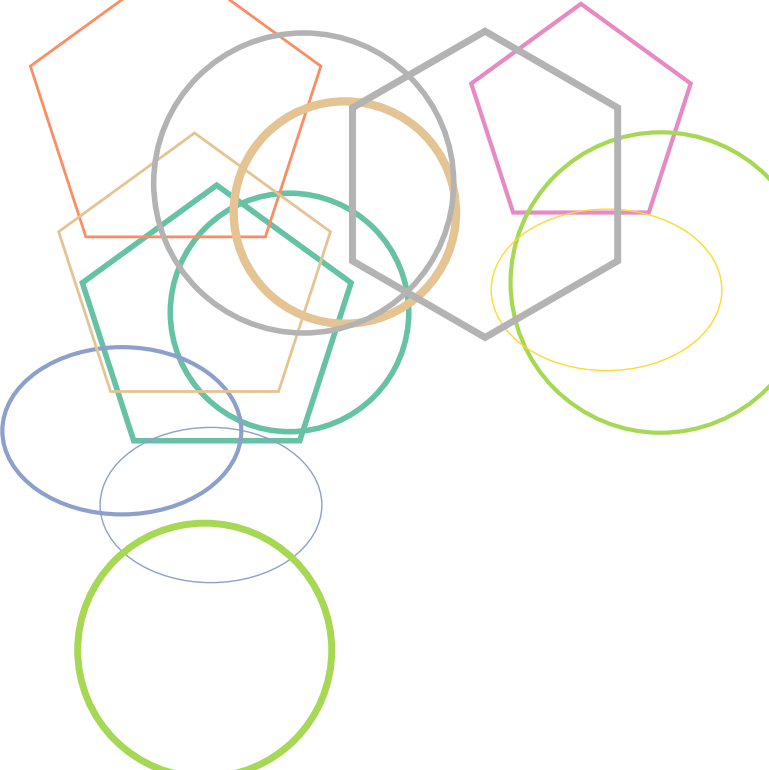[{"shape": "pentagon", "thickness": 2, "radius": 0.92, "center": [0.281, 0.576]}, {"shape": "circle", "thickness": 2, "radius": 0.77, "center": [0.376, 0.594]}, {"shape": "pentagon", "thickness": 1, "radius": 0.99, "center": [0.228, 0.853]}, {"shape": "oval", "thickness": 0.5, "radius": 0.72, "center": [0.274, 0.344]}, {"shape": "oval", "thickness": 1.5, "radius": 0.78, "center": [0.158, 0.441]}, {"shape": "pentagon", "thickness": 1.5, "radius": 0.75, "center": [0.755, 0.845]}, {"shape": "circle", "thickness": 2.5, "radius": 0.82, "center": [0.266, 0.156]}, {"shape": "circle", "thickness": 1.5, "radius": 0.98, "center": [0.858, 0.633]}, {"shape": "oval", "thickness": 0.5, "radius": 0.75, "center": [0.788, 0.624]}, {"shape": "circle", "thickness": 3, "radius": 0.72, "center": [0.448, 0.724]}, {"shape": "pentagon", "thickness": 1, "radius": 0.93, "center": [0.253, 0.642]}, {"shape": "circle", "thickness": 2, "radius": 0.97, "center": [0.394, 0.762]}, {"shape": "hexagon", "thickness": 2.5, "radius": 0.99, "center": [0.63, 0.761]}]